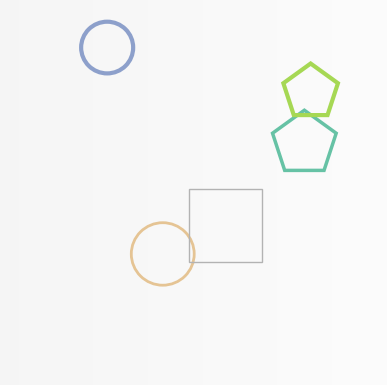[{"shape": "pentagon", "thickness": 2.5, "radius": 0.43, "center": [0.785, 0.627]}, {"shape": "circle", "thickness": 3, "radius": 0.34, "center": [0.277, 0.876]}, {"shape": "pentagon", "thickness": 3, "radius": 0.37, "center": [0.802, 0.761]}, {"shape": "circle", "thickness": 2, "radius": 0.41, "center": [0.42, 0.34]}, {"shape": "square", "thickness": 1, "radius": 0.47, "center": [0.582, 0.414]}]